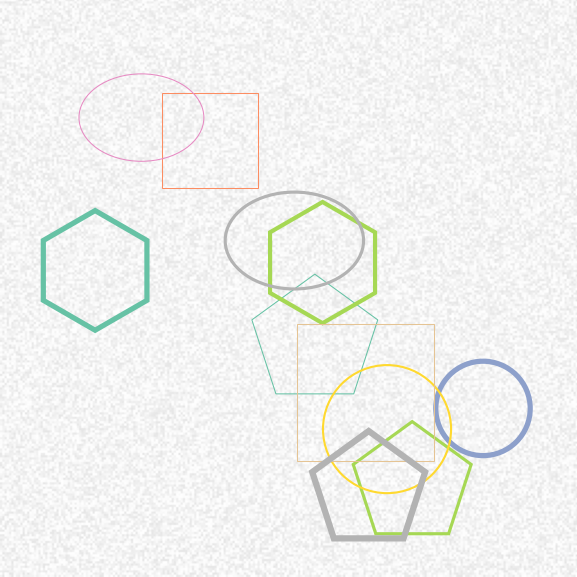[{"shape": "pentagon", "thickness": 0.5, "radius": 0.57, "center": [0.545, 0.41]}, {"shape": "hexagon", "thickness": 2.5, "radius": 0.52, "center": [0.165, 0.531]}, {"shape": "square", "thickness": 0.5, "radius": 0.41, "center": [0.364, 0.755]}, {"shape": "circle", "thickness": 2.5, "radius": 0.41, "center": [0.836, 0.292]}, {"shape": "oval", "thickness": 0.5, "radius": 0.54, "center": [0.245, 0.796]}, {"shape": "pentagon", "thickness": 1.5, "radius": 0.54, "center": [0.714, 0.162]}, {"shape": "hexagon", "thickness": 2, "radius": 0.52, "center": [0.559, 0.544]}, {"shape": "circle", "thickness": 1, "radius": 0.55, "center": [0.67, 0.256]}, {"shape": "square", "thickness": 0.5, "radius": 0.59, "center": [0.633, 0.319]}, {"shape": "pentagon", "thickness": 3, "radius": 0.51, "center": [0.638, 0.15]}, {"shape": "oval", "thickness": 1.5, "radius": 0.6, "center": [0.51, 0.583]}]